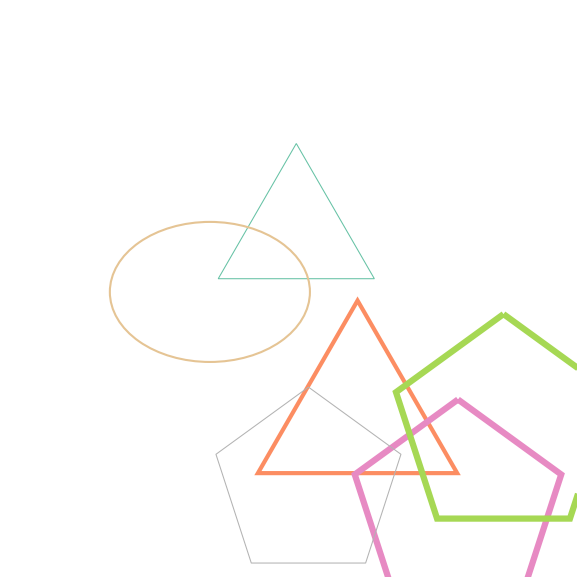[{"shape": "triangle", "thickness": 0.5, "radius": 0.78, "center": [0.513, 0.595]}, {"shape": "triangle", "thickness": 2, "radius": 1.0, "center": [0.619, 0.279]}, {"shape": "pentagon", "thickness": 3, "radius": 0.94, "center": [0.793, 0.119]}, {"shape": "pentagon", "thickness": 3, "radius": 0.98, "center": [0.872, 0.26]}, {"shape": "oval", "thickness": 1, "radius": 0.87, "center": [0.363, 0.494]}, {"shape": "pentagon", "thickness": 0.5, "radius": 0.84, "center": [0.534, 0.16]}]